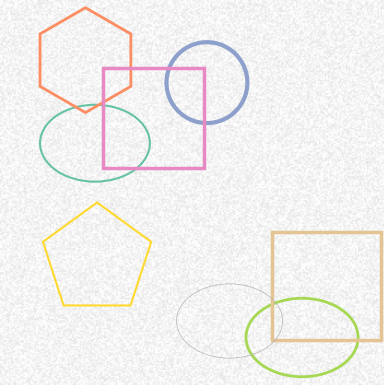[{"shape": "oval", "thickness": 1.5, "radius": 0.71, "center": [0.247, 0.628]}, {"shape": "hexagon", "thickness": 2, "radius": 0.68, "center": [0.222, 0.844]}, {"shape": "circle", "thickness": 3, "radius": 0.53, "center": [0.538, 0.785]}, {"shape": "square", "thickness": 2.5, "radius": 0.65, "center": [0.399, 0.693]}, {"shape": "oval", "thickness": 2, "radius": 0.73, "center": [0.785, 0.123]}, {"shape": "pentagon", "thickness": 1.5, "radius": 0.74, "center": [0.252, 0.326]}, {"shape": "square", "thickness": 2.5, "radius": 0.7, "center": [0.848, 0.258]}, {"shape": "oval", "thickness": 0.5, "radius": 0.69, "center": [0.596, 0.166]}]